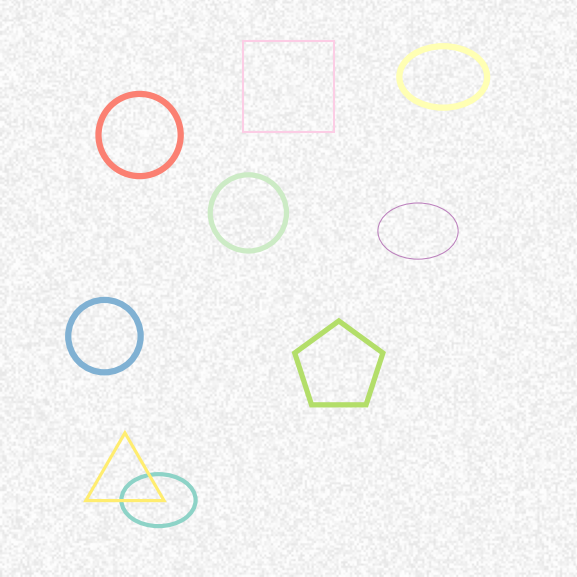[{"shape": "oval", "thickness": 2, "radius": 0.32, "center": [0.274, 0.133]}, {"shape": "oval", "thickness": 3, "radius": 0.38, "center": [0.768, 0.866]}, {"shape": "circle", "thickness": 3, "radius": 0.36, "center": [0.242, 0.765]}, {"shape": "circle", "thickness": 3, "radius": 0.31, "center": [0.181, 0.417]}, {"shape": "pentagon", "thickness": 2.5, "radius": 0.4, "center": [0.587, 0.363]}, {"shape": "square", "thickness": 1, "radius": 0.39, "center": [0.499, 0.849]}, {"shape": "oval", "thickness": 0.5, "radius": 0.35, "center": [0.724, 0.599]}, {"shape": "circle", "thickness": 2.5, "radius": 0.33, "center": [0.43, 0.63]}, {"shape": "triangle", "thickness": 1.5, "radius": 0.39, "center": [0.216, 0.171]}]